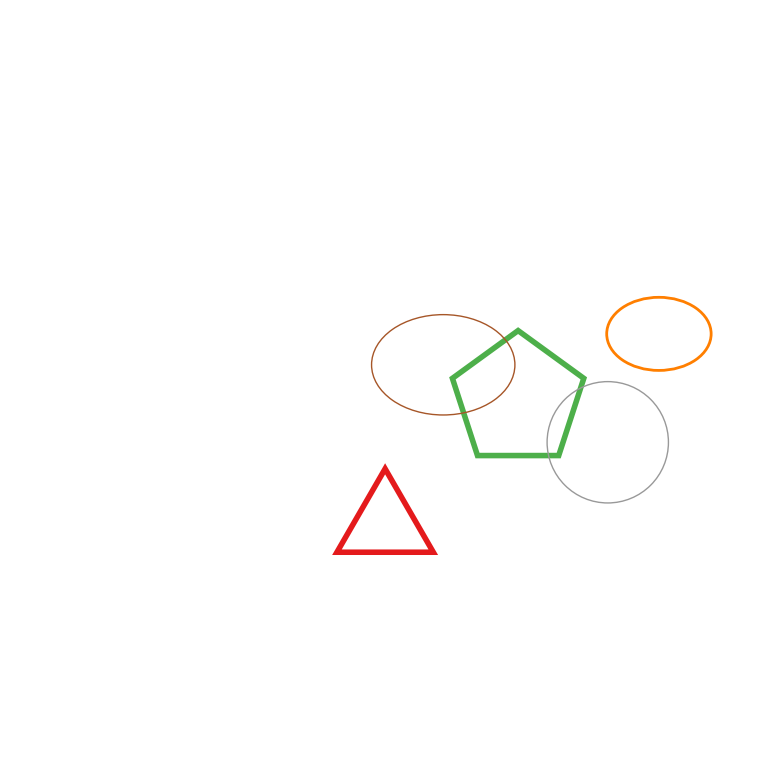[{"shape": "triangle", "thickness": 2, "radius": 0.36, "center": [0.5, 0.319]}, {"shape": "pentagon", "thickness": 2, "radius": 0.45, "center": [0.673, 0.481]}, {"shape": "oval", "thickness": 1, "radius": 0.34, "center": [0.856, 0.566]}, {"shape": "oval", "thickness": 0.5, "radius": 0.47, "center": [0.576, 0.526]}, {"shape": "circle", "thickness": 0.5, "radius": 0.39, "center": [0.789, 0.426]}]